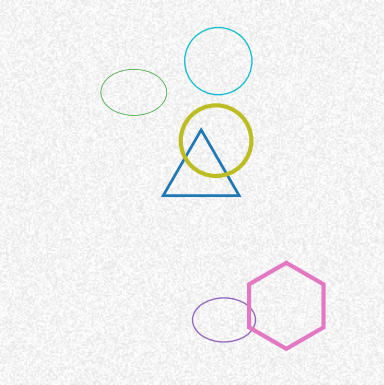[{"shape": "triangle", "thickness": 2, "radius": 0.57, "center": [0.523, 0.549]}, {"shape": "oval", "thickness": 0.5, "radius": 0.43, "center": [0.348, 0.76]}, {"shape": "oval", "thickness": 1, "radius": 0.41, "center": [0.582, 0.169]}, {"shape": "hexagon", "thickness": 3, "radius": 0.56, "center": [0.744, 0.206]}, {"shape": "circle", "thickness": 3, "radius": 0.46, "center": [0.561, 0.635]}, {"shape": "circle", "thickness": 1, "radius": 0.44, "center": [0.567, 0.841]}]